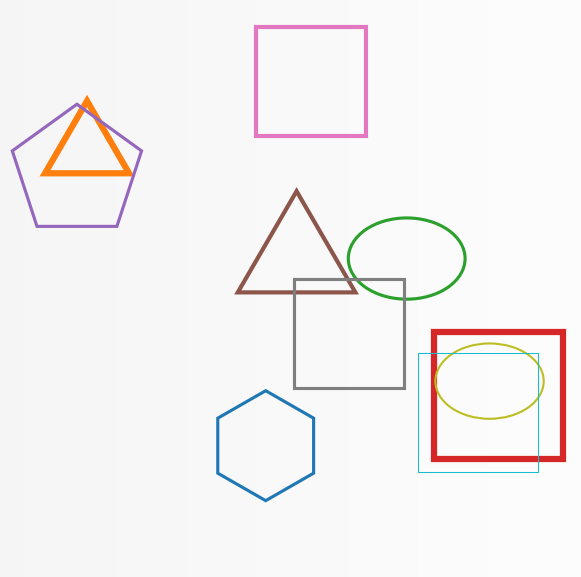[{"shape": "hexagon", "thickness": 1.5, "radius": 0.48, "center": [0.457, 0.227]}, {"shape": "triangle", "thickness": 3, "radius": 0.42, "center": [0.15, 0.741]}, {"shape": "oval", "thickness": 1.5, "radius": 0.5, "center": [0.7, 0.551]}, {"shape": "square", "thickness": 3, "radius": 0.55, "center": [0.858, 0.314]}, {"shape": "pentagon", "thickness": 1.5, "radius": 0.58, "center": [0.132, 0.702]}, {"shape": "triangle", "thickness": 2, "radius": 0.58, "center": [0.51, 0.551]}, {"shape": "square", "thickness": 2, "radius": 0.47, "center": [0.535, 0.858]}, {"shape": "square", "thickness": 1.5, "radius": 0.47, "center": [0.6, 0.422]}, {"shape": "oval", "thickness": 1, "radius": 0.47, "center": [0.842, 0.339]}, {"shape": "square", "thickness": 0.5, "radius": 0.52, "center": [0.822, 0.285]}]